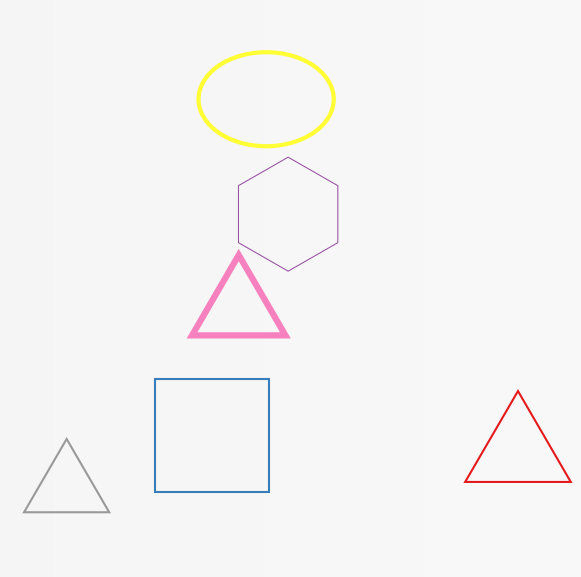[{"shape": "triangle", "thickness": 1, "radius": 0.52, "center": [0.891, 0.217]}, {"shape": "square", "thickness": 1, "radius": 0.49, "center": [0.364, 0.245]}, {"shape": "hexagon", "thickness": 0.5, "radius": 0.49, "center": [0.496, 0.628]}, {"shape": "oval", "thickness": 2, "radius": 0.58, "center": [0.458, 0.827]}, {"shape": "triangle", "thickness": 3, "radius": 0.46, "center": [0.411, 0.465]}, {"shape": "triangle", "thickness": 1, "radius": 0.42, "center": [0.115, 0.154]}]